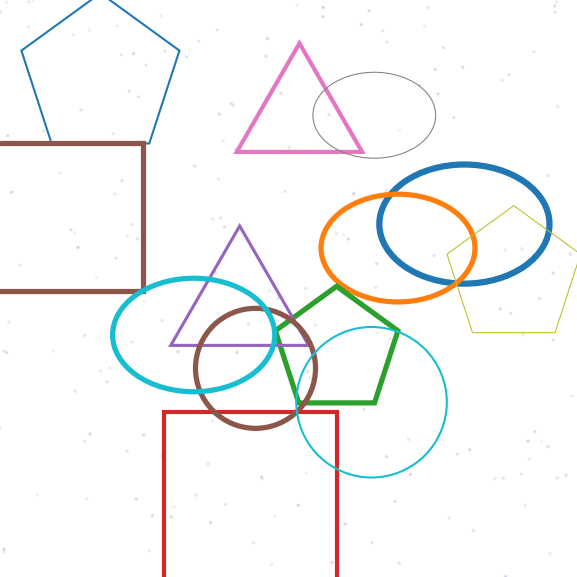[{"shape": "oval", "thickness": 3, "radius": 0.74, "center": [0.804, 0.611]}, {"shape": "pentagon", "thickness": 1, "radius": 0.72, "center": [0.174, 0.867]}, {"shape": "oval", "thickness": 2.5, "radius": 0.67, "center": [0.689, 0.57]}, {"shape": "pentagon", "thickness": 2.5, "radius": 0.56, "center": [0.583, 0.392]}, {"shape": "square", "thickness": 2, "radius": 0.75, "center": [0.434, 0.137]}, {"shape": "triangle", "thickness": 1.5, "radius": 0.69, "center": [0.415, 0.47]}, {"shape": "circle", "thickness": 2.5, "radius": 0.52, "center": [0.442, 0.361]}, {"shape": "square", "thickness": 2.5, "radius": 0.64, "center": [0.12, 0.624]}, {"shape": "triangle", "thickness": 2, "radius": 0.63, "center": [0.519, 0.799]}, {"shape": "oval", "thickness": 0.5, "radius": 0.53, "center": [0.648, 0.8]}, {"shape": "pentagon", "thickness": 0.5, "radius": 0.61, "center": [0.89, 0.521]}, {"shape": "oval", "thickness": 2.5, "radius": 0.7, "center": [0.335, 0.419]}, {"shape": "circle", "thickness": 1, "radius": 0.65, "center": [0.643, 0.303]}]